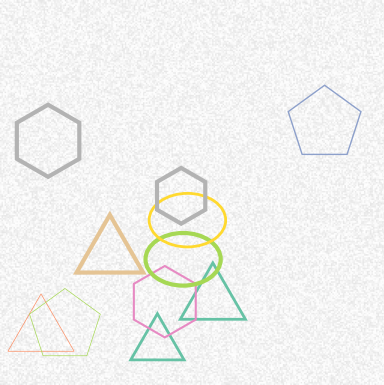[{"shape": "triangle", "thickness": 2, "radius": 0.49, "center": [0.553, 0.22]}, {"shape": "triangle", "thickness": 2, "radius": 0.4, "center": [0.409, 0.105]}, {"shape": "triangle", "thickness": 0.5, "radius": 0.5, "center": [0.107, 0.137]}, {"shape": "pentagon", "thickness": 1, "radius": 0.5, "center": [0.843, 0.679]}, {"shape": "hexagon", "thickness": 1.5, "radius": 0.46, "center": [0.428, 0.216]}, {"shape": "oval", "thickness": 3, "radius": 0.49, "center": [0.476, 0.326]}, {"shape": "pentagon", "thickness": 0.5, "radius": 0.48, "center": [0.169, 0.154]}, {"shape": "oval", "thickness": 2, "radius": 0.5, "center": [0.487, 0.428]}, {"shape": "triangle", "thickness": 3, "radius": 0.5, "center": [0.285, 0.342]}, {"shape": "hexagon", "thickness": 3, "radius": 0.36, "center": [0.471, 0.491]}, {"shape": "hexagon", "thickness": 3, "radius": 0.47, "center": [0.125, 0.634]}]